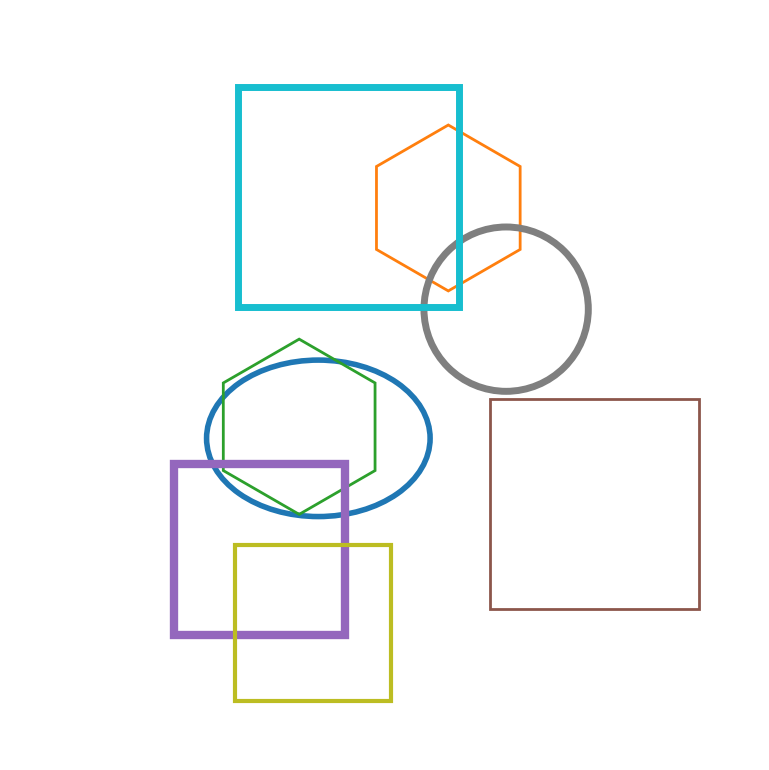[{"shape": "oval", "thickness": 2, "radius": 0.73, "center": [0.413, 0.431]}, {"shape": "hexagon", "thickness": 1, "radius": 0.54, "center": [0.582, 0.73]}, {"shape": "hexagon", "thickness": 1, "radius": 0.57, "center": [0.389, 0.446]}, {"shape": "square", "thickness": 3, "radius": 0.55, "center": [0.337, 0.286]}, {"shape": "square", "thickness": 1, "radius": 0.68, "center": [0.772, 0.346]}, {"shape": "circle", "thickness": 2.5, "radius": 0.53, "center": [0.657, 0.598]}, {"shape": "square", "thickness": 1.5, "radius": 0.51, "center": [0.406, 0.191]}, {"shape": "square", "thickness": 2.5, "radius": 0.72, "center": [0.453, 0.744]}]